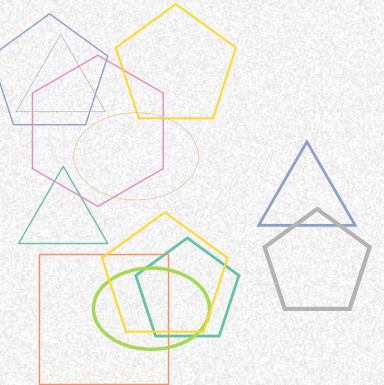[{"shape": "pentagon", "thickness": 2, "radius": 0.7, "center": [0.487, 0.241]}, {"shape": "triangle", "thickness": 1, "radius": 0.67, "center": [0.164, 0.434]}, {"shape": "square", "thickness": 1, "radius": 0.84, "center": [0.269, 0.171]}, {"shape": "pentagon", "thickness": 1, "radius": 0.8, "center": [0.129, 0.805]}, {"shape": "triangle", "thickness": 2, "radius": 0.72, "center": [0.797, 0.487]}, {"shape": "hexagon", "thickness": 1, "radius": 0.98, "center": [0.254, 0.66]}, {"shape": "oval", "thickness": 2.5, "radius": 0.75, "center": [0.393, 0.198]}, {"shape": "pentagon", "thickness": 1.5, "radius": 0.82, "center": [0.457, 0.825]}, {"shape": "pentagon", "thickness": 1.5, "radius": 0.86, "center": [0.428, 0.277]}, {"shape": "oval", "thickness": 0.5, "radius": 0.81, "center": [0.353, 0.594]}, {"shape": "triangle", "thickness": 0.5, "radius": 0.67, "center": [0.158, 0.777]}, {"shape": "pentagon", "thickness": 3, "radius": 0.72, "center": [0.824, 0.314]}]